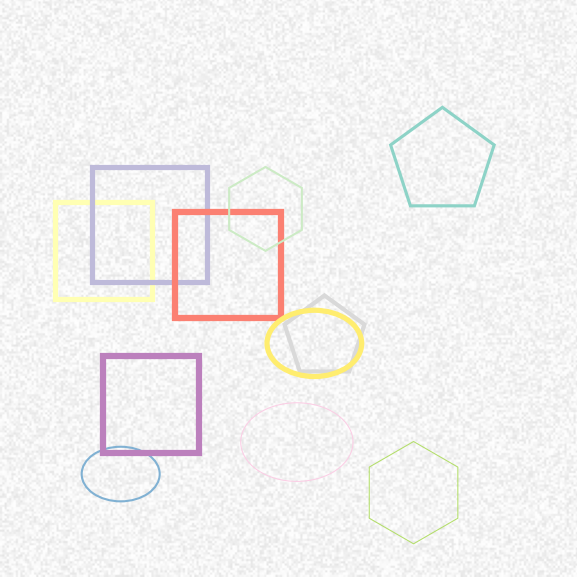[{"shape": "pentagon", "thickness": 1.5, "radius": 0.47, "center": [0.766, 0.719]}, {"shape": "square", "thickness": 2.5, "radius": 0.42, "center": [0.18, 0.565]}, {"shape": "square", "thickness": 2.5, "radius": 0.5, "center": [0.259, 0.61]}, {"shape": "square", "thickness": 3, "radius": 0.46, "center": [0.395, 0.54]}, {"shape": "oval", "thickness": 1, "radius": 0.34, "center": [0.209, 0.178]}, {"shape": "hexagon", "thickness": 0.5, "radius": 0.44, "center": [0.716, 0.146]}, {"shape": "oval", "thickness": 0.5, "radius": 0.49, "center": [0.514, 0.234]}, {"shape": "pentagon", "thickness": 2, "radius": 0.36, "center": [0.562, 0.415]}, {"shape": "square", "thickness": 3, "radius": 0.42, "center": [0.261, 0.299]}, {"shape": "hexagon", "thickness": 1, "radius": 0.36, "center": [0.46, 0.637]}, {"shape": "oval", "thickness": 2.5, "radius": 0.41, "center": [0.544, 0.405]}]